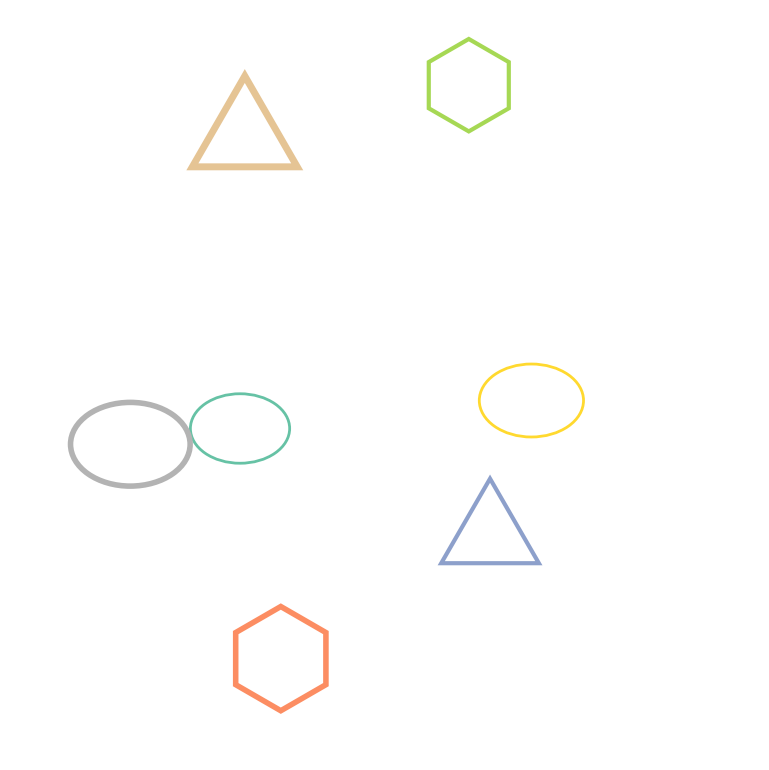[{"shape": "oval", "thickness": 1, "radius": 0.32, "center": [0.312, 0.444]}, {"shape": "hexagon", "thickness": 2, "radius": 0.34, "center": [0.365, 0.145]}, {"shape": "triangle", "thickness": 1.5, "radius": 0.37, "center": [0.636, 0.305]}, {"shape": "hexagon", "thickness": 1.5, "radius": 0.3, "center": [0.609, 0.889]}, {"shape": "oval", "thickness": 1, "radius": 0.34, "center": [0.69, 0.48]}, {"shape": "triangle", "thickness": 2.5, "radius": 0.39, "center": [0.318, 0.823]}, {"shape": "oval", "thickness": 2, "radius": 0.39, "center": [0.169, 0.423]}]